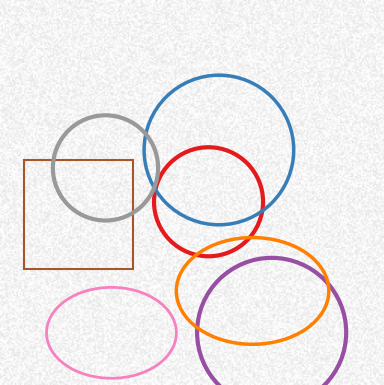[{"shape": "circle", "thickness": 3, "radius": 0.71, "center": [0.542, 0.476]}, {"shape": "circle", "thickness": 2.5, "radius": 0.97, "center": [0.569, 0.61]}, {"shape": "circle", "thickness": 3, "radius": 0.97, "center": [0.706, 0.137]}, {"shape": "oval", "thickness": 2.5, "radius": 0.99, "center": [0.656, 0.244]}, {"shape": "square", "thickness": 1.5, "radius": 0.71, "center": [0.204, 0.443]}, {"shape": "oval", "thickness": 2, "radius": 0.84, "center": [0.289, 0.136]}, {"shape": "circle", "thickness": 3, "radius": 0.68, "center": [0.274, 0.564]}]